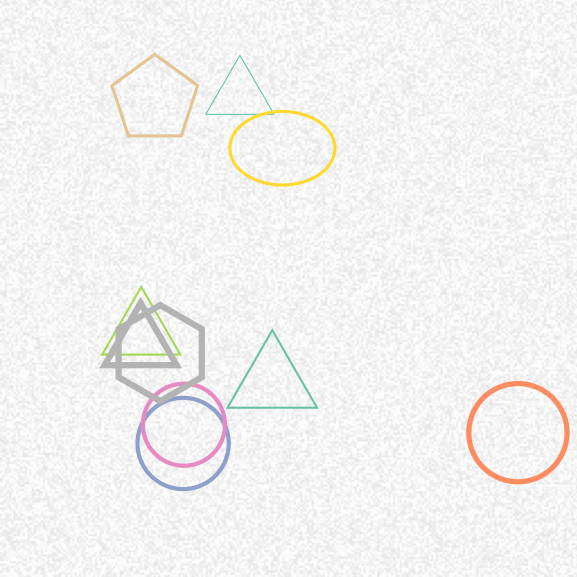[{"shape": "triangle", "thickness": 1, "radius": 0.45, "center": [0.471, 0.338]}, {"shape": "triangle", "thickness": 0.5, "radius": 0.34, "center": [0.415, 0.835]}, {"shape": "circle", "thickness": 2.5, "radius": 0.43, "center": [0.897, 0.25]}, {"shape": "circle", "thickness": 2, "radius": 0.4, "center": [0.317, 0.231]}, {"shape": "circle", "thickness": 2, "radius": 0.36, "center": [0.319, 0.264]}, {"shape": "triangle", "thickness": 1, "radius": 0.39, "center": [0.245, 0.424]}, {"shape": "oval", "thickness": 1.5, "radius": 0.46, "center": [0.489, 0.742]}, {"shape": "pentagon", "thickness": 1.5, "radius": 0.39, "center": [0.268, 0.827]}, {"shape": "triangle", "thickness": 3, "radius": 0.36, "center": [0.243, 0.403]}, {"shape": "hexagon", "thickness": 3, "radius": 0.42, "center": [0.277, 0.388]}]